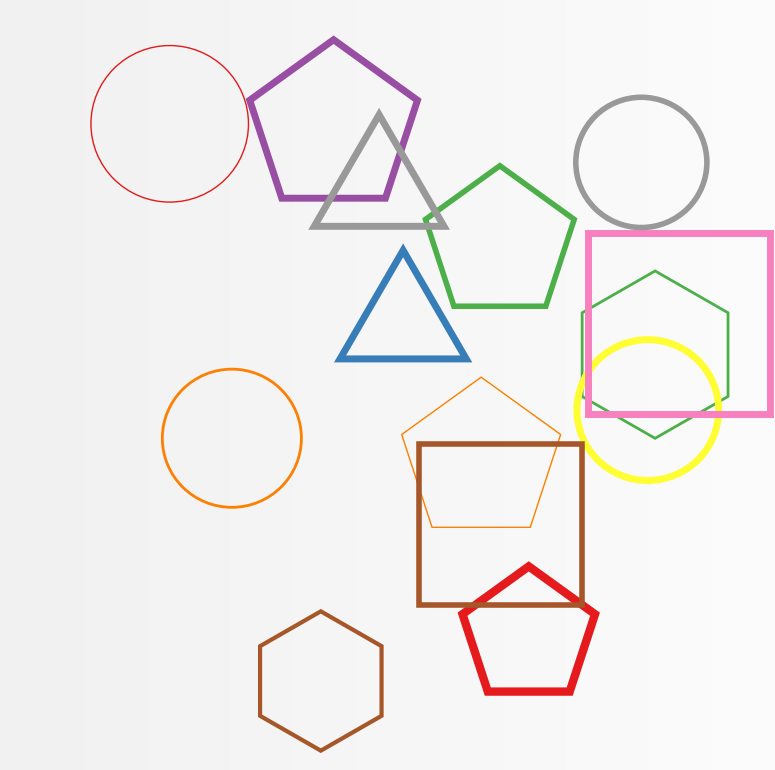[{"shape": "pentagon", "thickness": 3, "radius": 0.45, "center": [0.682, 0.175]}, {"shape": "circle", "thickness": 0.5, "radius": 0.51, "center": [0.219, 0.839]}, {"shape": "triangle", "thickness": 2.5, "radius": 0.47, "center": [0.52, 0.581]}, {"shape": "pentagon", "thickness": 2, "radius": 0.5, "center": [0.645, 0.684]}, {"shape": "hexagon", "thickness": 1, "radius": 0.54, "center": [0.845, 0.539]}, {"shape": "pentagon", "thickness": 2.5, "radius": 0.57, "center": [0.43, 0.835]}, {"shape": "circle", "thickness": 1, "radius": 0.45, "center": [0.299, 0.431]}, {"shape": "pentagon", "thickness": 0.5, "radius": 0.54, "center": [0.621, 0.402]}, {"shape": "circle", "thickness": 2.5, "radius": 0.46, "center": [0.836, 0.467]}, {"shape": "hexagon", "thickness": 1.5, "radius": 0.45, "center": [0.414, 0.116]}, {"shape": "square", "thickness": 2, "radius": 0.52, "center": [0.646, 0.319]}, {"shape": "square", "thickness": 2.5, "radius": 0.59, "center": [0.877, 0.58]}, {"shape": "triangle", "thickness": 2.5, "radius": 0.48, "center": [0.489, 0.754]}, {"shape": "circle", "thickness": 2, "radius": 0.42, "center": [0.828, 0.789]}]